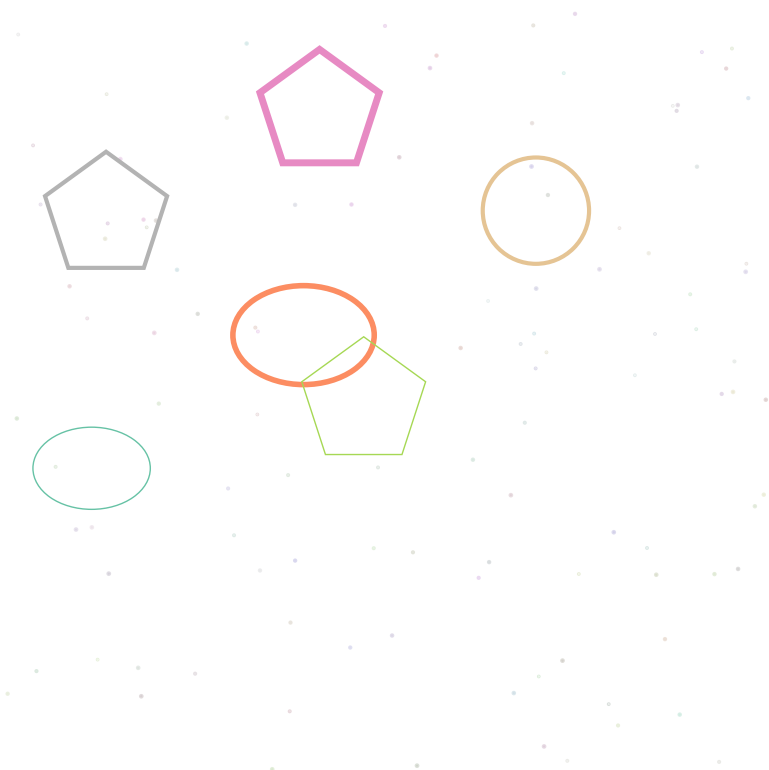[{"shape": "oval", "thickness": 0.5, "radius": 0.38, "center": [0.119, 0.392]}, {"shape": "oval", "thickness": 2, "radius": 0.46, "center": [0.394, 0.565]}, {"shape": "pentagon", "thickness": 2.5, "radius": 0.41, "center": [0.415, 0.854]}, {"shape": "pentagon", "thickness": 0.5, "radius": 0.42, "center": [0.472, 0.478]}, {"shape": "circle", "thickness": 1.5, "radius": 0.35, "center": [0.696, 0.726]}, {"shape": "pentagon", "thickness": 1.5, "radius": 0.42, "center": [0.138, 0.72]}]